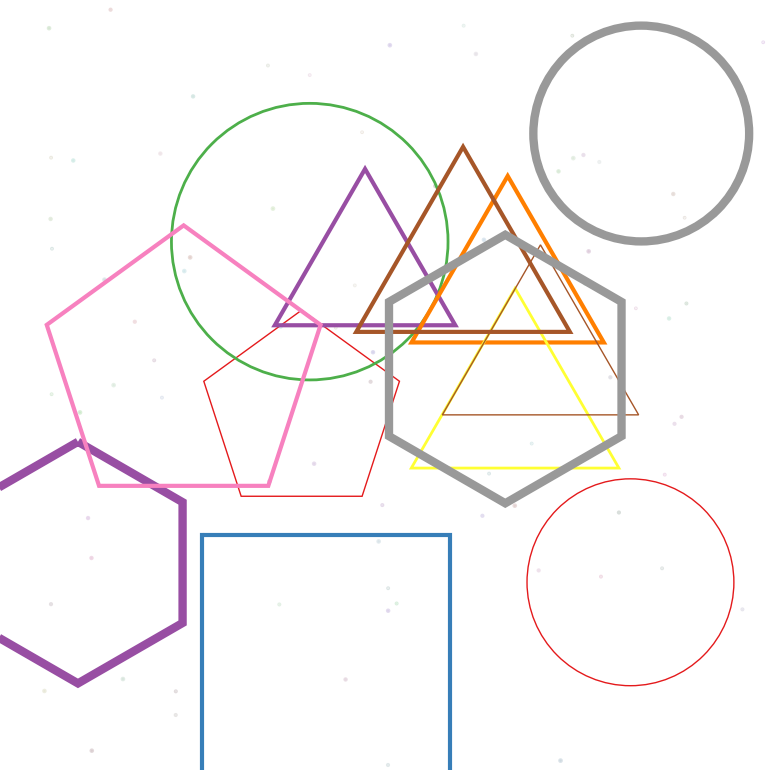[{"shape": "pentagon", "thickness": 0.5, "radius": 0.67, "center": [0.392, 0.464]}, {"shape": "circle", "thickness": 0.5, "radius": 0.67, "center": [0.819, 0.244]}, {"shape": "square", "thickness": 1.5, "radius": 0.81, "center": [0.423, 0.144]}, {"shape": "circle", "thickness": 1, "radius": 0.9, "center": [0.402, 0.686]}, {"shape": "triangle", "thickness": 1.5, "radius": 0.68, "center": [0.474, 0.645]}, {"shape": "hexagon", "thickness": 3, "radius": 0.78, "center": [0.101, 0.269]}, {"shape": "triangle", "thickness": 1.5, "radius": 0.72, "center": [0.659, 0.627]}, {"shape": "triangle", "thickness": 1, "radius": 0.78, "center": [0.669, 0.47]}, {"shape": "triangle", "thickness": 1.5, "radius": 0.8, "center": [0.601, 0.649]}, {"shape": "triangle", "thickness": 0.5, "radius": 0.74, "center": [0.702, 0.535]}, {"shape": "pentagon", "thickness": 1.5, "radius": 0.93, "center": [0.239, 0.52]}, {"shape": "hexagon", "thickness": 3, "radius": 0.87, "center": [0.656, 0.521]}, {"shape": "circle", "thickness": 3, "radius": 0.7, "center": [0.833, 0.827]}]